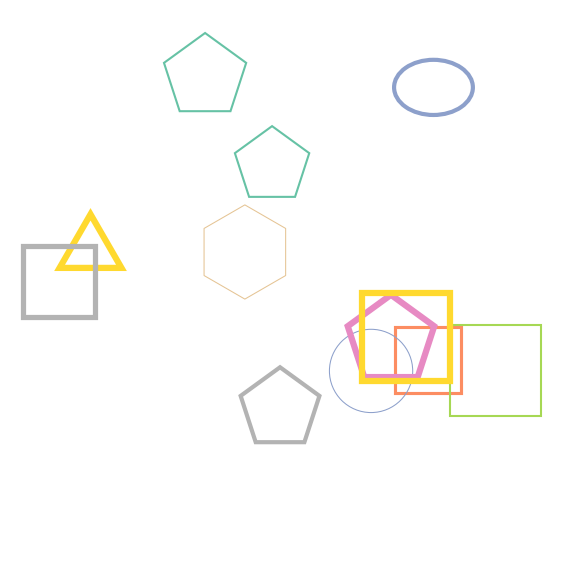[{"shape": "pentagon", "thickness": 1, "radius": 0.34, "center": [0.471, 0.713]}, {"shape": "pentagon", "thickness": 1, "radius": 0.37, "center": [0.355, 0.867]}, {"shape": "square", "thickness": 1.5, "radius": 0.29, "center": [0.741, 0.375]}, {"shape": "oval", "thickness": 2, "radius": 0.34, "center": [0.751, 0.848]}, {"shape": "circle", "thickness": 0.5, "radius": 0.36, "center": [0.643, 0.357]}, {"shape": "pentagon", "thickness": 3, "radius": 0.39, "center": [0.677, 0.41]}, {"shape": "square", "thickness": 1, "radius": 0.39, "center": [0.858, 0.357]}, {"shape": "square", "thickness": 3, "radius": 0.38, "center": [0.703, 0.415]}, {"shape": "triangle", "thickness": 3, "radius": 0.31, "center": [0.157, 0.566]}, {"shape": "hexagon", "thickness": 0.5, "radius": 0.41, "center": [0.424, 0.563]}, {"shape": "square", "thickness": 2.5, "radius": 0.31, "center": [0.102, 0.512]}, {"shape": "pentagon", "thickness": 2, "radius": 0.36, "center": [0.485, 0.291]}]